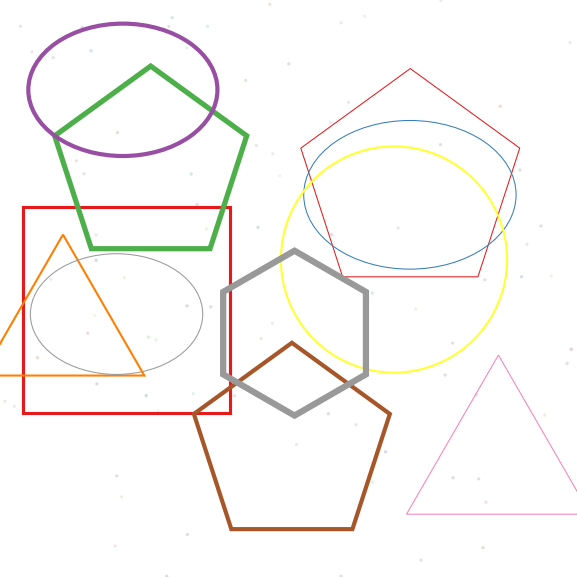[{"shape": "square", "thickness": 1.5, "radius": 0.89, "center": [0.219, 0.462]}, {"shape": "pentagon", "thickness": 0.5, "radius": 1.0, "center": [0.71, 0.681]}, {"shape": "oval", "thickness": 0.5, "radius": 0.92, "center": [0.71, 0.662]}, {"shape": "pentagon", "thickness": 2.5, "radius": 0.87, "center": [0.261, 0.71]}, {"shape": "oval", "thickness": 2, "radius": 0.82, "center": [0.213, 0.844]}, {"shape": "triangle", "thickness": 1, "radius": 0.81, "center": [0.109, 0.43]}, {"shape": "circle", "thickness": 1, "radius": 0.98, "center": [0.682, 0.55]}, {"shape": "pentagon", "thickness": 2, "radius": 0.89, "center": [0.505, 0.227]}, {"shape": "triangle", "thickness": 0.5, "radius": 0.92, "center": [0.863, 0.201]}, {"shape": "hexagon", "thickness": 3, "radius": 0.71, "center": [0.51, 0.422]}, {"shape": "oval", "thickness": 0.5, "radius": 0.75, "center": [0.202, 0.455]}]